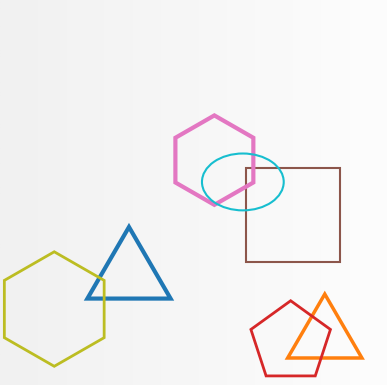[{"shape": "triangle", "thickness": 3, "radius": 0.62, "center": [0.333, 0.286]}, {"shape": "triangle", "thickness": 2.5, "radius": 0.55, "center": [0.838, 0.125]}, {"shape": "pentagon", "thickness": 2, "radius": 0.54, "center": [0.75, 0.111]}, {"shape": "square", "thickness": 1.5, "radius": 0.61, "center": [0.756, 0.442]}, {"shape": "hexagon", "thickness": 3, "radius": 0.58, "center": [0.553, 0.584]}, {"shape": "hexagon", "thickness": 2, "radius": 0.74, "center": [0.14, 0.197]}, {"shape": "oval", "thickness": 1.5, "radius": 0.53, "center": [0.627, 0.527]}]